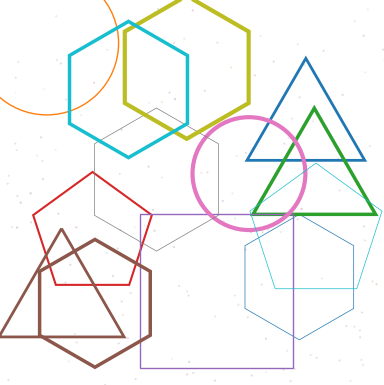[{"shape": "hexagon", "thickness": 0.5, "radius": 0.82, "center": [0.778, 0.28]}, {"shape": "triangle", "thickness": 2, "radius": 0.88, "center": [0.794, 0.672]}, {"shape": "circle", "thickness": 1, "radius": 0.93, "center": [0.121, 0.888]}, {"shape": "triangle", "thickness": 2.5, "radius": 0.92, "center": [0.816, 0.535]}, {"shape": "pentagon", "thickness": 1.5, "radius": 0.81, "center": [0.24, 0.391]}, {"shape": "square", "thickness": 1, "radius": 1.0, "center": [0.562, 0.243]}, {"shape": "hexagon", "thickness": 2.5, "radius": 0.83, "center": [0.247, 0.212]}, {"shape": "triangle", "thickness": 2, "radius": 0.94, "center": [0.16, 0.219]}, {"shape": "circle", "thickness": 3, "radius": 0.73, "center": [0.647, 0.549]}, {"shape": "hexagon", "thickness": 0.5, "radius": 0.93, "center": [0.406, 0.534]}, {"shape": "hexagon", "thickness": 3, "radius": 0.93, "center": [0.485, 0.825]}, {"shape": "hexagon", "thickness": 2.5, "radius": 0.88, "center": [0.334, 0.767]}, {"shape": "pentagon", "thickness": 0.5, "radius": 0.9, "center": [0.821, 0.396]}]